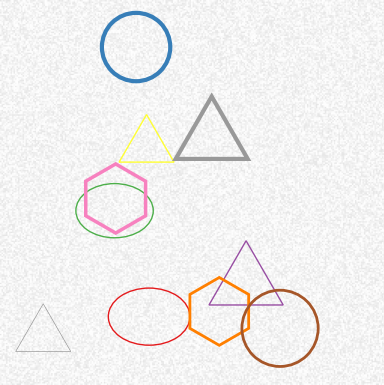[{"shape": "oval", "thickness": 1, "radius": 0.53, "center": [0.387, 0.178]}, {"shape": "circle", "thickness": 3, "radius": 0.44, "center": [0.353, 0.878]}, {"shape": "oval", "thickness": 1, "radius": 0.5, "center": [0.298, 0.453]}, {"shape": "triangle", "thickness": 1, "radius": 0.56, "center": [0.639, 0.263]}, {"shape": "hexagon", "thickness": 2, "radius": 0.44, "center": [0.57, 0.191]}, {"shape": "triangle", "thickness": 1, "radius": 0.41, "center": [0.381, 0.62]}, {"shape": "circle", "thickness": 2, "radius": 0.5, "center": [0.727, 0.147]}, {"shape": "hexagon", "thickness": 2.5, "radius": 0.45, "center": [0.3, 0.484]}, {"shape": "triangle", "thickness": 3, "radius": 0.54, "center": [0.55, 0.641]}, {"shape": "triangle", "thickness": 0.5, "radius": 0.41, "center": [0.112, 0.128]}]